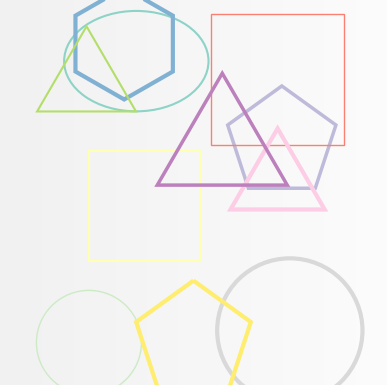[{"shape": "oval", "thickness": 1.5, "radius": 0.93, "center": [0.352, 0.841]}, {"shape": "square", "thickness": 1.5, "radius": 0.71, "center": [0.373, 0.466]}, {"shape": "pentagon", "thickness": 2.5, "radius": 0.73, "center": [0.727, 0.63]}, {"shape": "square", "thickness": 1, "radius": 0.85, "center": [0.716, 0.794]}, {"shape": "hexagon", "thickness": 3, "radius": 0.73, "center": [0.32, 0.887]}, {"shape": "triangle", "thickness": 1.5, "radius": 0.74, "center": [0.223, 0.784]}, {"shape": "triangle", "thickness": 3, "radius": 0.7, "center": [0.716, 0.526]}, {"shape": "circle", "thickness": 3, "radius": 0.94, "center": [0.748, 0.142]}, {"shape": "triangle", "thickness": 2.5, "radius": 0.97, "center": [0.574, 0.616]}, {"shape": "circle", "thickness": 1, "radius": 0.68, "center": [0.23, 0.11]}, {"shape": "pentagon", "thickness": 3, "radius": 0.78, "center": [0.499, 0.116]}]